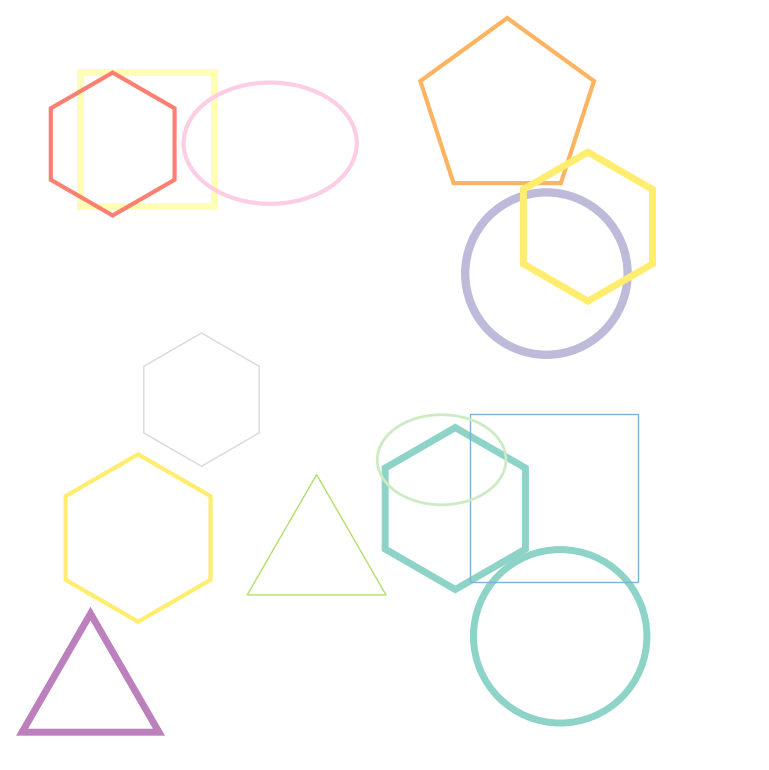[{"shape": "hexagon", "thickness": 2.5, "radius": 0.53, "center": [0.591, 0.34]}, {"shape": "circle", "thickness": 2.5, "radius": 0.56, "center": [0.727, 0.174]}, {"shape": "square", "thickness": 2.5, "radius": 0.44, "center": [0.191, 0.819]}, {"shape": "circle", "thickness": 3, "radius": 0.53, "center": [0.71, 0.645]}, {"shape": "hexagon", "thickness": 1.5, "radius": 0.46, "center": [0.146, 0.813]}, {"shape": "square", "thickness": 0.5, "radius": 0.55, "center": [0.719, 0.353]}, {"shape": "pentagon", "thickness": 1.5, "radius": 0.59, "center": [0.659, 0.858]}, {"shape": "triangle", "thickness": 0.5, "radius": 0.52, "center": [0.411, 0.279]}, {"shape": "oval", "thickness": 1.5, "radius": 0.56, "center": [0.351, 0.814]}, {"shape": "hexagon", "thickness": 0.5, "radius": 0.43, "center": [0.262, 0.481]}, {"shape": "triangle", "thickness": 2.5, "radius": 0.51, "center": [0.118, 0.1]}, {"shape": "oval", "thickness": 1, "radius": 0.42, "center": [0.573, 0.403]}, {"shape": "hexagon", "thickness": 1.5, "radius": 0.54, "center": [0.179, 0.301]}, {"shape": "hexagon", "thickness": 2.5, "radius": 0.48, "center": [0.764, 0.706]}]